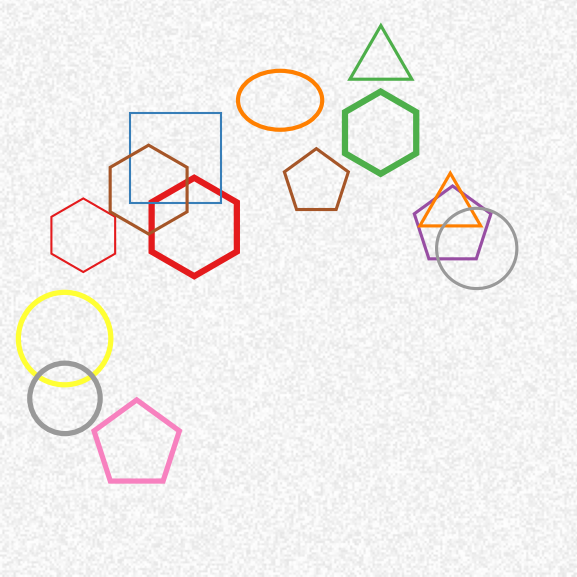[{"shape": "hexagon", "thickness": 1, "radius": 0.32, "center": [0.144, 0.592]}, {"shape": "hexagon", "thickness": 3, "radius": 0.43, "center": [0.336, 0.606]}, {"shape": "square", "thickness": 1, "radius": 0.39, "center": [0.304, 0.726]}, {"shape": "triangle", "thickness": 1.5, "radius": 0.31, "center": [0.66, 0.893]}, {"shape": "hexagon", "thickness": 3, "radius": 0.36, "center": [0.659, 0.769]}, {"shape": "pentagon", "thickness": 1.5, "radius": 0.35, "center": [0.784, 0.607]}, {"shape": "oval", "thickness": 2, "radius": 0.36, "center": [0.485, 0.826]}, {"shape": "triangle", "thickness": 1.5, "radius": 0.3, "center": [0.78, 0.638]}, {"shape": "circle", "thickness": 2.5, "radius": 0.4, "center": [0.112, 0.413]}, {"shape": "hexagon", "thickness": 1.5, "radius": 0.38, "center": [0.257, 0.671]}, {"shape": "pentagon", "thickness": 1.5, "radius": 0.29, "center": [0.548, 0.683]}, {"shape": "pentagon", "thickness": 2.5, "radius": 0.39, "center": [0.237, 0.229]}, {"shape": "circle", "thickness": 2.5, "radius": 0.3, "center": [0.112, 0.309]}, {"shape": "circle", "thickness": 1.5, "radius": 0.35, "center": [0.826, 0.569]}]